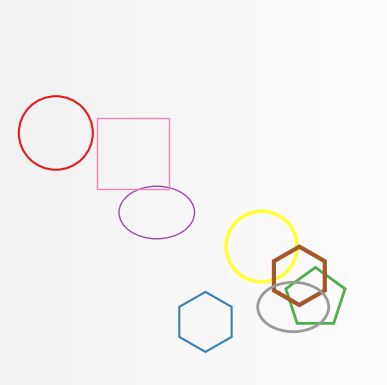[{"shape": "circle", "thickness": 1.5, "radius": 0.48, "center": [0.144, 0.655]}, {"shape": "hexagon", "thickness": 1.5, "radius": 0.39, "center": [0.53, 0.164]}, {"shape": "pentagon", "thickness": 2, "radius": 0.4, "center": [0.814, 0.225]}, {"shape": "oval", "thickness": 1, "radius": 0.49, "center": [0.405, 0.448]}, {"shape": "circle", "thickness": 2.5, "radius": 0.46, "center": [0.675, 0.36]}, {"shape": "hexagon", "thickness": 3, "radius": 0.38, "center": [0.773, 0.284]}, {"shape": "square", "thickness": 1, "radius": 0.47, "center": [0.343, 0.601]}, {"shape": "oval", "thickness": 2, "radius": 0.46, "center": [0.757, 0.203]}]